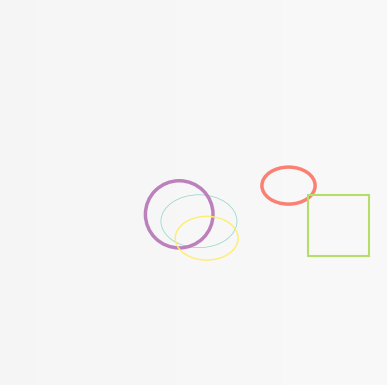[{"shape": "oval", "thickness": 0.5, "radius": 0.49, "center": [0.513, 0.425]}, {"shape": "oval", "thickness": 2.5, "radius": 0.34, "center": [0.745, 0.518]}, {"shape": "square", "thickness": 1.5, "radius": 0.4, "center": [0.874, 0.415]}, {"shape": "circle", "thickness": 2.5, "radius": 0.44, "center": [0.462, 0.443]}, {"shape": "oval", "thickness": 1, "radius": 0.41, "center": [0.533, 0.381]}]